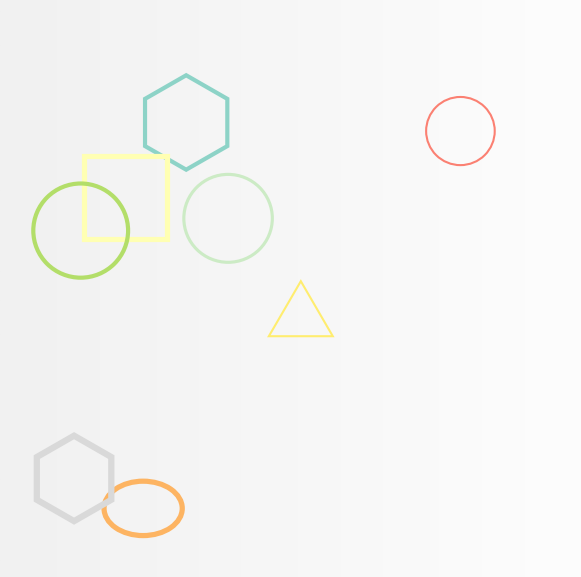[{"shape": "hexagon", "thickness": 2, "radius": 0.41, "center": [0.32, 0.787]}, {"shape": "square", "thickness": 2.5, "radius": 0.36, "center": [0.217, 0.657]}, {"shape": "circle", "thickness": 1, "radius": 0.3, "center": [0.792, 0.772]}, {"shape": "oval", "thickness": 2.5, "radius": 0.34, "center": [0.246, 0.119]}, {"shape": "circle", "thickness": 2, "radius": 0.41, "center": [0.139, 0.6]}, {"shape": "hexagon", "thickness": 3, "radius": 0.37, "center": [0.127, 0.171]}, {"shape": "circle", "thickness": 1.5, "radius": 0.38, "center": [0.392, 0.621]}, {"shape": "triangle", "thickness": 1, "radius": 0.32, "center": [0.518, 0.449]}]